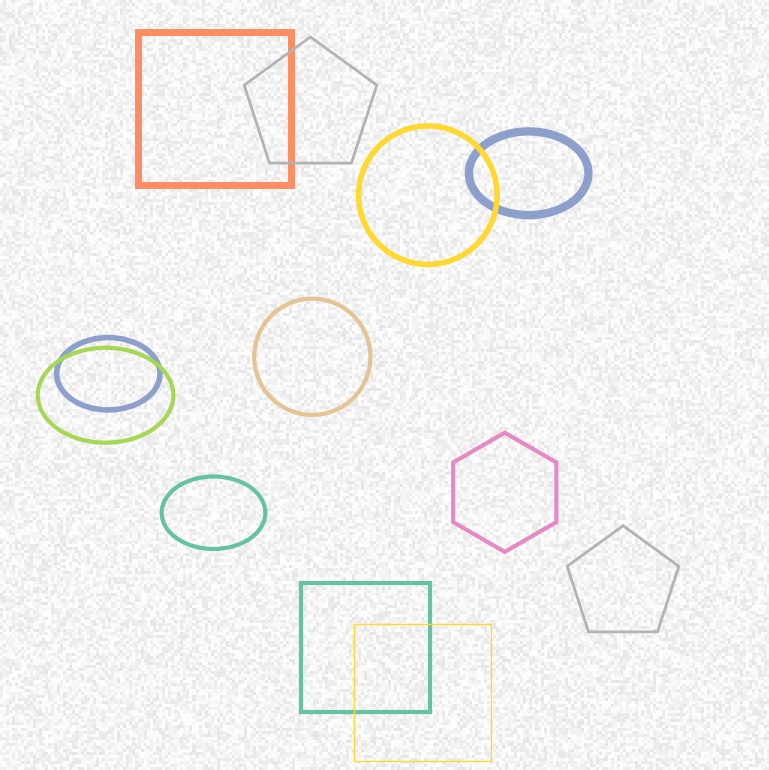[{"shape": "oval", "thickness": 1.5, "radius": 0.34, "center": [0.277, 0.334]}, {"shape": "square", "thickness": 1.5, "radius": 0.42, "center": [0.475, 0.159]}, {"shape": "square", "thickness": 2.5, "radius": 0.5, "center": [0.278, 0.859]}, {"shape": "oval", "thickness": 2, "radius": 0.34, "center": [0.141, 0.515]}, {"shape": "oval", "thickness": 3, "radius": 0.39, "center": [0.687, 0.775]}, {"shape": "hexagon", "thickness": 1.5, "radius": 0.39, "center": [0.656, 0.361]}, {"shape": "oval", "thickness": 1.5, "radius": 0.44, "center": [0.137, 0.487]}, {"shape": "square", "thickness": 0.5, "radius": 0.44, "center": [0.549, 0.101]}, {"shape": "circle", "thickness": 2, "radius": 0.45, "center": [0.556, 0.746]}, {"shape": "circle", "thickness": 1.5, "radius": 0.38, "center": [0.406, 0.537]}, {"shape": "pentagon", "thickness": 1, "radius": 0.38, "center": [0.809, 0.241]}, {"shape": "pentagon", "thickness": 1, "radius": 0.45, "center": [0.403, 0.861]}]